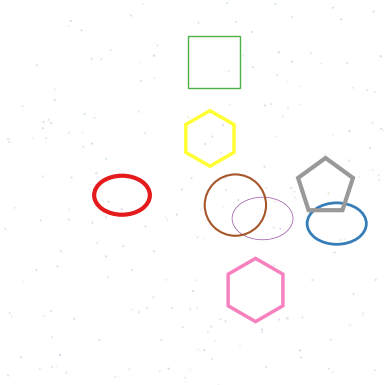[{"shape": "oval", "thickness": 3, "radius": 0.36, "center": [0.317, 0.493]}, {"shape": "oval", "thickness": 2, "radius": 0.38, "center": [0.875, 0.419]}, {"shape": "square", "thickness": 1, "radius": 0.34, "center": [0.557, 0.84]}, {"shape": "oval", "thickness": 0.5, "radius": 0.4, "center": [0.682, 0.433]}, {"shape": "hexagon", "thickness": 2.5, "radius": 0.36, "center": [0.545, 0.64]}, {"shape": "circle", "thickness": 1.5, "radius": 0.4, "center": [0.611, 0.467]}, {"shape": "hexagon", "thickness": 2.5, "radius": 0.41, "center": [0.664, 0.247]}, {"shape": "pentagon", "thickness": 3, "radius": 0.37, "center": [0.846, 0.515]}]